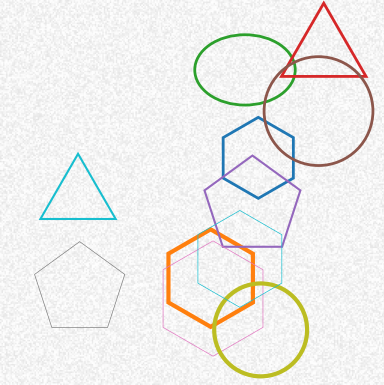[{"shape": "hexagon", "thickness": 2, "radius": 0.53, "center": [0.671, 0.59]}, {"shape": "hexagon", "thickness": 3, "radius": 0.63, "center": [0.547, 0.278]}, {"shape": "oval", "thickness": 2, "radius": 0.65, "center": [0.636, 0.818]}, {"shape": "triangle", "thickness": 2, "radius": 0.63, "center": [0.841, 0.865]}, {"shape": "pentagon", "thickness": 1.5, "radius": 0.65, "center": [0.656, 0.465]}, {"shape": "circle", "thickness": 2, "radius": 0.71, "center": [0.827, 0.711]}, {"shape": "hexagon", "thickness": 0.5, "radius": 0.75, "center": [0.553, 0.225]}, {"shape": "pentagon", "thickness": 0.5, "radius": 0.62, "center": [0.207, 0.249]}, {"shape": "circle", "thickness": 3, "radius": 0.6, "center": [0.677, 0.143]}, {"shape": "triangle", "thickness": 1.5, "radius": 0.56, "center": [0.203, 0.488]}, {"shape": "hexagon", "thickness": 0.5, "radius": 0.63, "center": [0.623, 0.328]}]